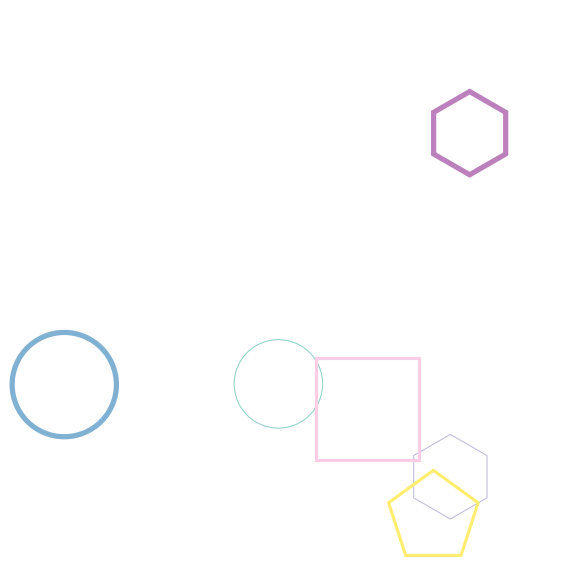[{"shape": "circle", "thickness": 0.5, "radius": 0.38, "center": [0.482, 0.334]}, {"shape": "hexagon", "thickness": 0.5, "radius": 0.37, "center": [0.78, 0.174]}, {"shape": "circle", "thickness": 2.5, "radius": 0.45, "center": [0.111, 0.333]}, {"shape": "square", "thickness": 1.5, "radius": 0.44, "center": [0.636, 0.29]}, {"shape": "hexagon", "thickness": 2.5, "radius": 0.36, "center": [0.813, 0.769]}, {"shape": "pentagon", "thickness": 1.5, "radius": 0.41, "center": [0.75, 0.103]}]